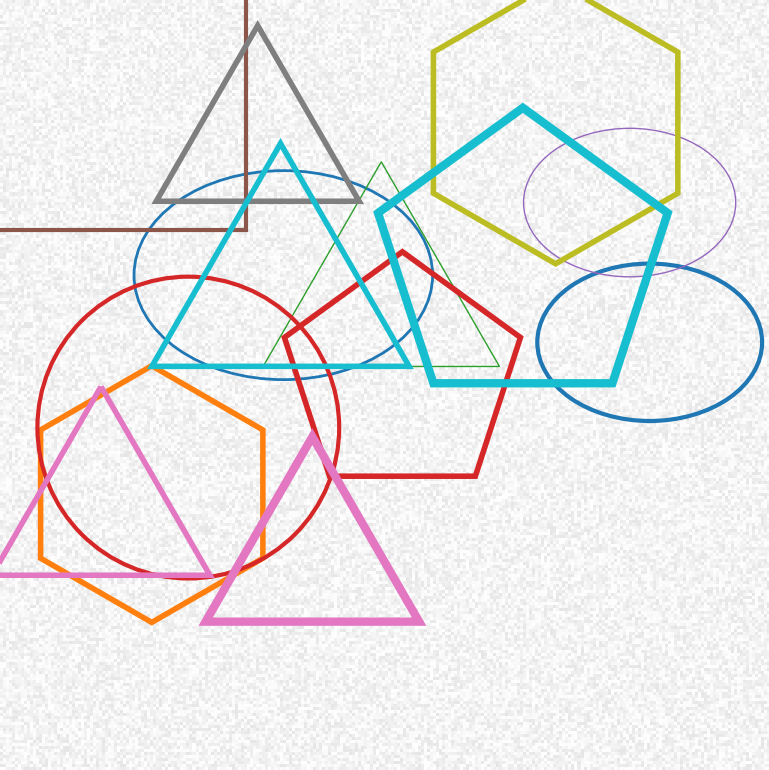[{"shape": "oval", "thickness": 1, "radius": 0.97, "center": [0.368, 0.643]}, {"shape": "oval", "thickness": 1.5, "radius": 0.73, "center": [0.844, 0.555]}, {"shape": "hexagon", "thickness": 2, "radius": 0.83, "center": [0.197, 0.358]}, {"shape": "triangle", "thickness": 0.5, "radius": 0.89, "center": [0.495, 0.613]}, {"shape": "pentagon", "thickness": 2, "radius": 0.81, "center": [0.523, 0.512]}, {"shape": "circle", "thickness": 1.5, "radius": 0.98, "center": [0.245, 0.445]}, {"shape": "oval", "thickness": 0.5, "radius": 0.69, "center": [0.818, 0.737]}, {"shape": "square", "thickness": 1.5, "radius": 0.98, "center": [0.124, 0.897]}, {"shape": "triangle", "thickness": 3, "radius": 0.8, "center": [0.406, 0.273]}, {"shape": "triangle", "thickness": 2, "radius": 0.82, "center": [0.131, 0.335]}, {"shape": "triangle", "thickness": 2, "radius": 0.76, "center": [0.335, 0.815]}, {"shape": "hexagon", "thickness": 2, "radius": 0.92, "center": [0.722, 0.841]}, {"shape": "pentagon", "thickness": 3, "radius": 0.99, "center": [0.679, 0.662]}, {"shape": "triangle", "thickness": 2, "radius": 0.96, "center": [0.364, 0.621]}]